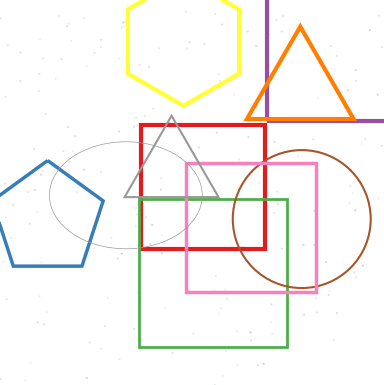[{"shape": "square", "thickness": 3, "radius": 0.8, "center": [0.528, 0.513]}, {"shape": "pentagon", "thickness": 2.5, "radius": 0.76, "center": [0.124, 0.431]}, {"shape": "square", "thickness": 2, "radius": 0.96, "center": [0.554, 0.29]}, {"shape": "square", "thickness": 3, "radius": 0.92, "center": [0.876, 0.868]}, {"shape": "triangle", "thickness": 3, "radius": 0.8, "center": [0.78, 0.771]}, {"shape": "hexagon", "thickness": 3, "radius": 0.83, "center": [0.477, 0.892]}, {"shape": "circle", "thickness": 1.5, "radius": 0.9, "center": [0.784, 0.431]}, {"shape": "square", "thickness": 2.5, "radius": 0.84, "center": [0.652, 0.409]}, {"shape": "triangle", "thickness": 1.5, "radius": 0.7, "center": [0.446, 0.558]}, {"shape": "oval", "thickness": 0.5, "radius": 0.99, "center": [0.327, 0.493]}]